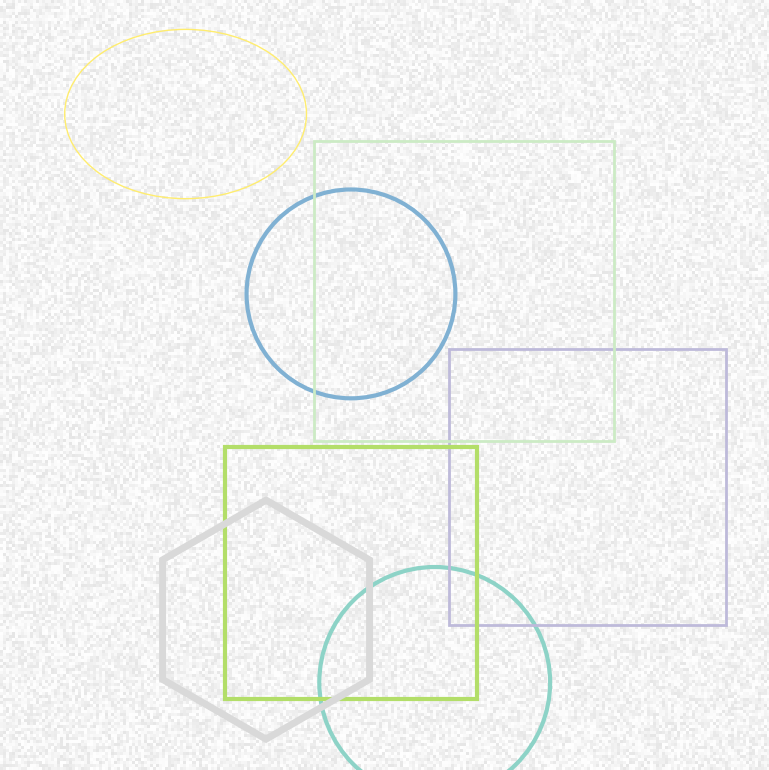[{"shape": "circle", "thickness": 1.5, "radius": 0.75, "center": [0.565, 0.114]}, {"shape": "square", "thickness": 1, "radius": 0.9, "center": [0.763, 0.367]}, {"shape": "circle", "thickness": 1.5, "radius": 0.68, "center": [0.456, 0.618]}, {"shape": "square", "thickness": 1.5, "radius": 0.82, "center": [0.456, 0.255]}, {"shape": "hexagon", "thickness": 2.5, "radius": 0.78, "center": [0.346, 0.195]}, {"shape": "square", "thickness": 1, "radius": 0.97, "center": [0.603, 0.622]}, {"shape": "oval", "thickness": 0.5, "radius": 0.79, "center": [0.241, 0.852]}]